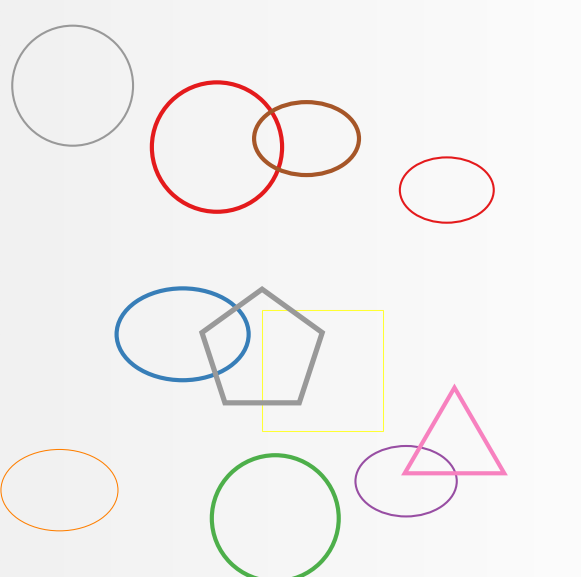[{"shape": "circle", "thickness": 2, "radius": 0.56, "center": [0.373, 0.744]}, {"shape": "oval", "thickness": 1, "radius": 0.4, "center": [0.769, 0.67]}, {"shape": "oval", "thickness": 2, "radius": 0.57, "center": [0.314, 0.42]}, {"shape": "circle", "thickness": 2, "radius": 0.55, "center": [0.474, 0.102]}, {"shape": "oval", "thickness": 1, "radius": 0.44, "center": [0.699, 0.166]}, {"shape": "oval", "thickness": 0.5, "radius": 0.5, "center": [0.102, 0.15]}, {"shape": "square", "thickness": 0.5, "radius": 0.52, "center": [0.555, 0.358]}, {"shape": "oval", "thickness": 2, "radius": 0.45, "center": [0.527, 0.759]}, {"shape": "triangle", "thickness": 2, "radius": 0.49, "center": [0.782, 0.229]}, {"shape": "pentagon", "thickness": 2.5, "radius": 0.54, "center": [0.451, 0.39]}, {"shape": "circle", "thickness": 1, "radius": 0.52, "center": [0.125, 0.851]}]